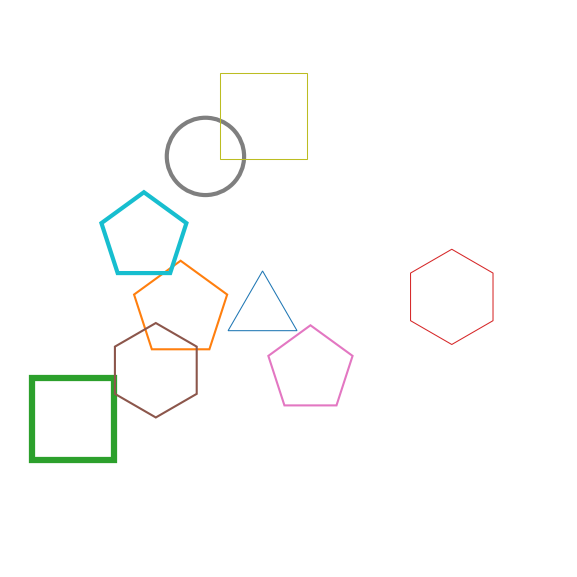[{"shape": "triangle", "thickness": 0.5, "radius": 0.34, "center": [0.455, 0.461]}, {"shape": "pentagon", "thickness": 1, "radius": 0.42, "center": [0.313, 0.463]}, {"shape": "square", "thickness": 3, "radius": 0.35, "center": [0.127, 0.273]}, {"shape": "hexagon", "thickness": 0.5, "radius": 0.41, "center": [0.782, 0.485]}, {"shape": "hexagon", "thickness": 1, "radius": 0.41, "center": [0.27, 0.358]}, {"shape": "pentagon", "thickness": 1, "radius": 0.38, "center": [0.538, 0.359]}, {"shape": "circle", "thickness": 2, "radius": 0.33, "center": [0.356, 0.728]}, {"shape": "square", "thickness": 0.5, "radius": 0.37, "center": [0.456, 0.798]}, {"shape": "pentagon", "thickness": 2, "radius": 0.39, "center": [0.249, 0.589]}]